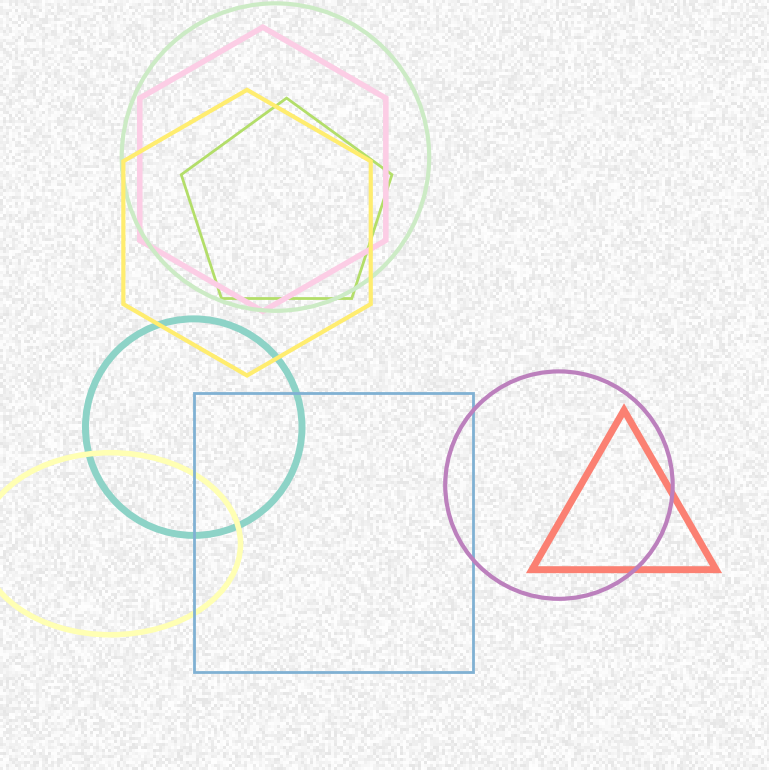[{"shape": "circle", "thickness": 2.5, "radius": 0.7, "center": [0.252, 0.445]}, {"shape": "oval", "thickness": 2, "radius": 0.84, "center": [0.144, 0.294]}, {"shape": "triangle", "thickness": 2.5, "radius": 0.69, "center": [0.81, 0.329]}, {"shape": "square", "thickness": 1, "radius": 0.91, "center": [0.433, 0.309]}, {"shape": "pentagon", "thickness": 1, "radius": 0.72, "center": [0.372, 0.729]}, {"shape": "hexagon", "thickness": 2, "radius": 0.92, "center": [0.341, 0.78]}, {"shape": "circle", "thickness": 1.5, "radius": 0.74, "center": [0.726, 0.37]}, {"shape": "circle", "thickness": 1.5, "radius": 1.0, "center": [0.358, 0.796]}, {"shape": "hexagon", "thickness": 1.5, "radius": 0.93, "center": [0.321, 0.698]}]